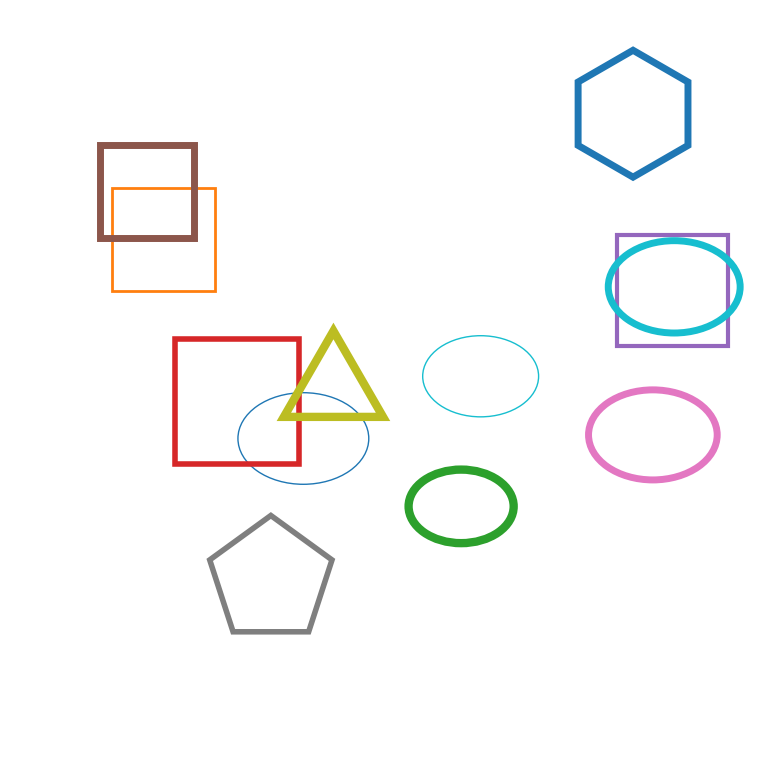[{"shape": "oval", "thickness": 0.5, "radius": 0.42, "center": [0.394, 0.431]}, {"shape": "hexagon", "thickness": 2.5, "radius": 0.41, "center": [0.822, 0.852]}, {"shape": "square", "thickness": 1, "radius": 0.33, "center": [0.213, 0.689]}, {"shape": "oval", "thickness": 3, "radius": 0.34, "center": [0.599, 0.342]}, {"shape": "square", "thickness": 2, "radius": 0.4, "center": [0.308, 0.479]}, {"shape": "square", "thickness": 1.5, "radius": 0.36, "center": [0.873, 0.623]}, {"shape": "square", "thickness": 2.5, "radius": 0.3, "center": [0.191, 0.751]}, {"shape": "oval", "thickness": 2.5, "radius": 0.42, "center": [0.848, 0.435]}, {"shape": "pentagon", "thickness": 2, "radius": 0.42, "center": [0.352, 0.247]}, {"shape": "triangle", "thickness": 3, "radius": 0.37, "center": [0.433, 0.496]}, {"shape": "oval", "thickness": 2.5, "radius": 0.43, "center": [0.876, 0.627]}, {"shape": "oval", "thickness": 0.5, "radius": 0.38, "center": [0.624, 0.511]}]